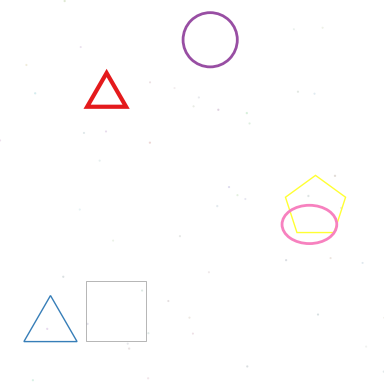[{"shape": "triangle", "thickness": 3, "radius": 0.29, "center": [0.277, 0.752]}, {"shape": "triangle", "thickness": 1, "radius": 0.4, "center": [0.131, 0.153]}, {"shape": "circle", "thickness": 2, "radius": 0.35, "center": [0.546, 0.897]}, {"shape": "pentagon", "thickness": 1, "radius": 0.41, "center": [0.82, 0.462]}, {"shape": "oval", "thickness": 2, "radius": 0.36, "center": [0.804, 0.417]}, {"shape": "square", "thickness": 0.5, "radius": 0.39, "center": [0.301, 0.192]}]